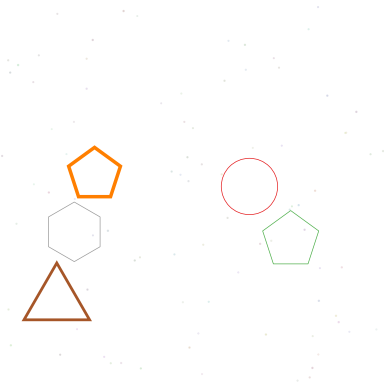[{"shape": "circle", "thickness": 0.5, "radius": 0.37, "center": [0.648, 0.516]}, {"shape": "pentagon", "thickness": 0.5, "radius": 0.38, "center": [0.755, 0.377]}, {"shape": "pentagon", "thickness": 2.5, "radius": 0.35, "center": [0.246, 0.546]}, {"shape": "triangle", "thickness": 2, "radius": 0.49, "center": [0.147, 0.218]}, {"shape": "hexagon", "thickness": 0.5, "radius": 0.39, "center": [0.193, 0.398]}]